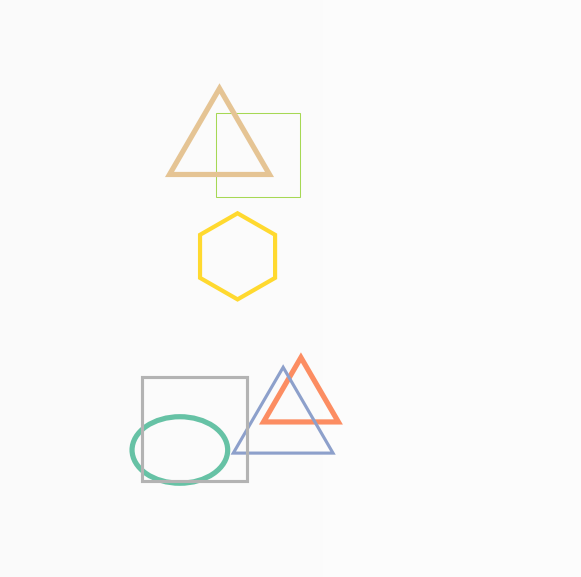[{"shape": "oval", "thickness": 2.5, "radius": 0.41, "center": [0.309, 0.22]}, {"shape": "triangle", "thickness": 2.5, "radius": 0.37, "center": [0.518, 0.306]}, {"shape": "triangle", "thickness": 1.5, "radius": 0.5, "center": [0.487, 0.264]}, {"shape": "square", "thickness": 0.5, "radius": 0.36, "center": [0.444, 0.731]}, {"shape": "hexagon", "thickness": 2, "radius": 0.37, "center": [0.409, 0.555]}, {"shape": "triangle", "thickness": 2.5, "radius": 0.5, "center": [0.378, 0.747]}, {"shape": "square", "thickness": 1.5, "radius": 0.45, "center": [0.334, 0.256]}]